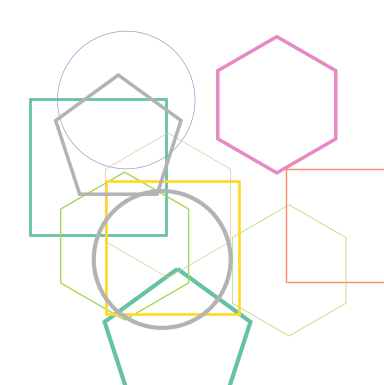[{"shape": "square", "thickness": 2, "radius": 0.88, "center": [0.255, 0.566]}, {"shape": "pentagon", "thickness": 3, "radius": 1.0, "center": [0.461, 0.102]}, {"shape": "square", "thickness": 1, "radius": 0.73, "center": [0.889, 0.414]}, {"shape": "circle", "thickness": 0.5, "radius": 0.89, "center": [0.328, 0.74]}, {"shape": "hexagon", "thickness": 2.5, "radius": 0.88, "center": [0.719, 0.728]}, {"shape": "hexagon", "thickness": 1, "radius": 0.96, "center": [0.324, 0.361]}, {"shape": "hexagon", "thickness": 0.5, "radius": 0.85, "center": [0.751, 0.298]}, {"shape": "square", "thickness": 2, "radius": 0.87, "center": [0.448, 0.358]}, {"shape": "hexagon", "thickness": 0.5, "radius": 0.94, "center": [0.436, 0.467]}, {"shape": "pentagon", "thickness": 2.5, "radius": 0.86, "center": [0.307, 0.634]}, {"shape": "circle", "thickness": 3, "radius": 0.89, "center": [0.421, 0.326]}]